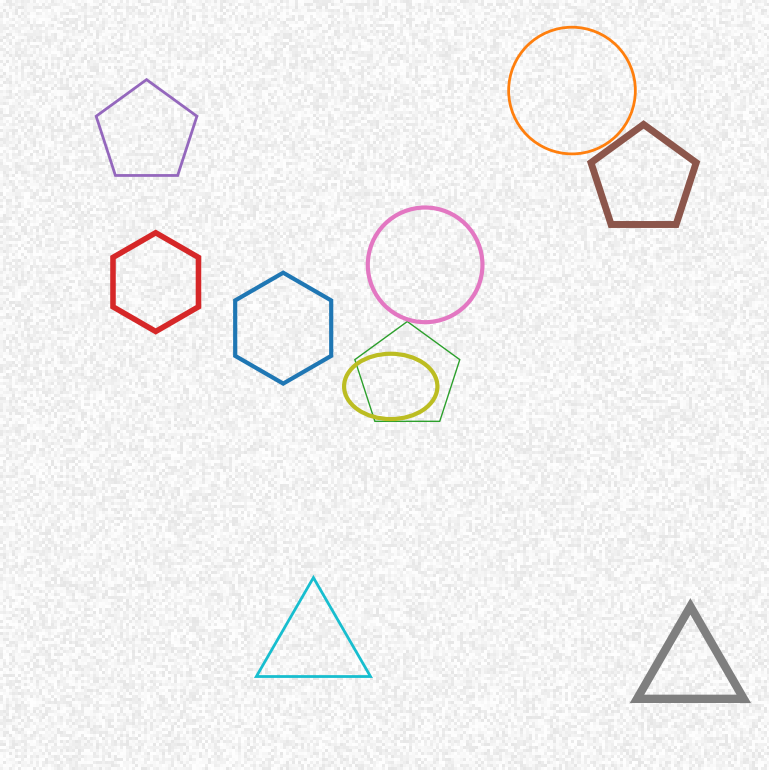[{"shape": "hexagon", "thickness": 1.5, "radius": 0.36, "center": [0.368, 0.574]}, {"shape": "circle", "thickness": 1, "radius": 0.41, "center": [0.743, 0.882]}, {"shape": "pentagon", "thickness": 0.5, "radius": 0.36, "center": [0.529, 0.511]}, {"shape": "hexagon", "thickness": 2, "radius": 0.32, "center": [0.202, 0.634]}, {"shape": "pentagon", "thickness": 1, "radius": 0.34, "center": [0.19, 0.828]}, {"shape": "pentagon", "thickness": 2.5, "radius": 0.36, "center": [0.836, 0.767]}, {"shape": "circle", "thickness": 1.5, "radius": 0.37, "center": [0.552, 0.656]}, {"shape": "triangle", "thickness": 3, "radius": 0.4, "center": [0.897, 0.132]}, {"shape": "oval", "thickness": 1.5, "radius": 0.3, "center": [0.507, 0.498]}, {"shape": "triangle", "thickness": 1, "radius": 0.43, "center": [0.407, 0.164]}]